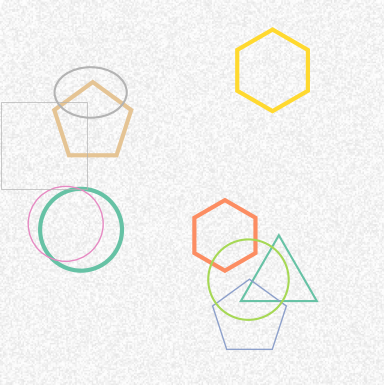[{"shape": "triangle", "thickness": 1.5, "radius": 0.57, "center": [0.724, 0.275]}, {"shape": "circle", "thickness": 3, "radius": 0.53, "center": [0.211, 0.403]}, {"shape": "hexagon", "thickness": 3, "radius": 0.46, "center": [0.584, 0.389]}, {"shape": "pentagon", "thickness": 1, "radius": 0.5, "center": [0.648, 0.174]}, {"shape": "circle", "thickness": 1, "radius": 0.49, "center": [0.171, 0.419]}, {"shape": "circle", "thickness": 1.5, "radius": 0.52, "center": [0.645, 0.274]}, {"shape": "hexagon", "thickness": 3, "radius": 0.53, "center": [0.708, 0.817]}, {"shape": "pentagon", "thickness": 3, "radius": 0.53, "center": [0.241, 0.682]}, {"shape": "square", "thickness": 0.5, "radius": 0.56, "center": [0.113, 0.622]}, {"shape": "oval", "thickness": 1.5, "radius": 0.47, "center": [0.235, 0.76]}]